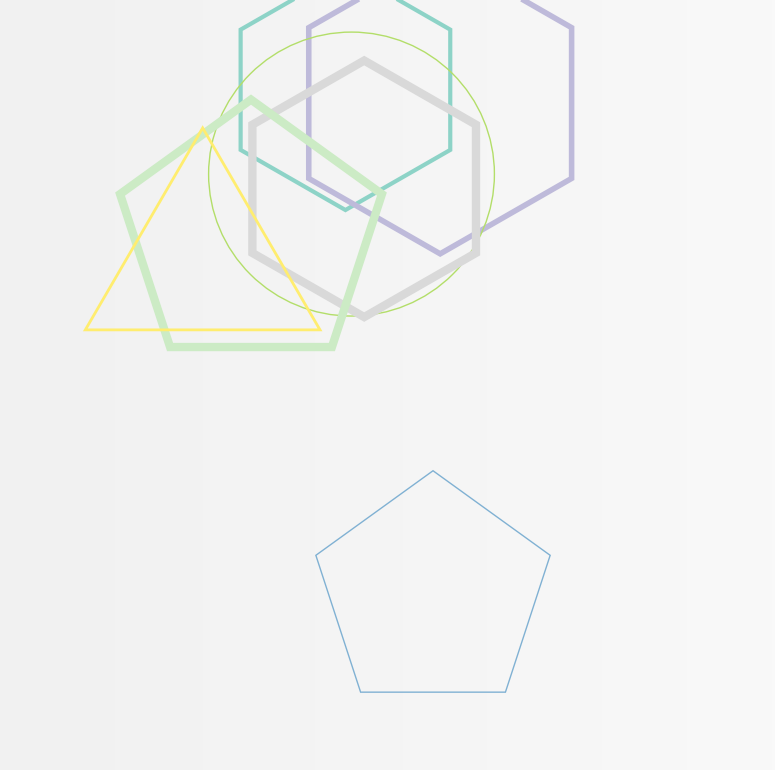[{"shape": "hexagon", "thickness": 1.5, "radius": 0.78, "center": [0.446, 0.883]}, {"shape": "hexagon", "thickness": 2, "radius": 0.98, "center": [0.568, 0.866]}, {"shape": "pentagon", "thickness": 0.5, "radius": 0.79, "center": [0.559, 0.23]}, {"shape": "circle", "thickness": 0.5, "radius": 0.92, "center": [0.454, 0.774]}, {"shape": "hexagon", "thickness": 3, "radius": 0.83, "center": [0.47, 0.755]}, {"shape": "pentagon", "thickness": 3, "radius": 0.89, "center": [0.324, 0.693]}, {"shape": "triangle", "thickness": 1, "radius": 0.87, "center": [0.261, 0.659]}]